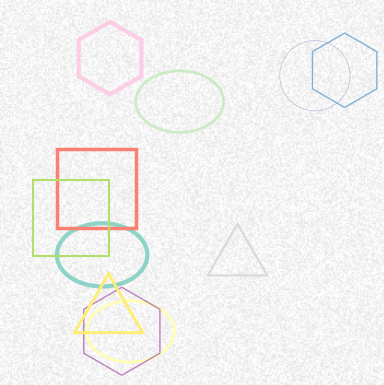[{"shape": "oval", "thickness": 3, "radius": 0.59, "center": [0.265, 0.338]}, {"shape": "oval", "thickness": 2, "radius": 0.57, "center": [0.339, 0.139]}, {"shape": "circle", "thickness": 0.5, "radius": 0.46, "center": [0.818, 0.803]}, {"shape": "square", "thickness": 2.5, "radius": 0.51, "center": [0.251, 0.51]}, {"shape": "hexagon", "thickness": 1, "radius": 0.48, "center": [0.895, 0.817]}, {"shape": "square", "thickness": 1.5, "radius": 0.49, "center": [0.184, 0.434]}, {"shape": "hexagon", "thickness": 3, "radius": 0.47, "center": [0.286, 0.849]}, {"shape": "triangle", "thickness": 1.5, "radius": 0.45, "center": [0.617, 0.329]}, {"shape": "hexagon", "thickness": 1, "radius": 0.57, "center": [0.316, 0.14]}, {"shape": "oval", "thickness": 2, "radius": 0.57, "center": [0.467, 0.736]}, {"shape": "triangle", "thickness": 2, "radius": 0.51, "center": [0.282, 0.187]}]